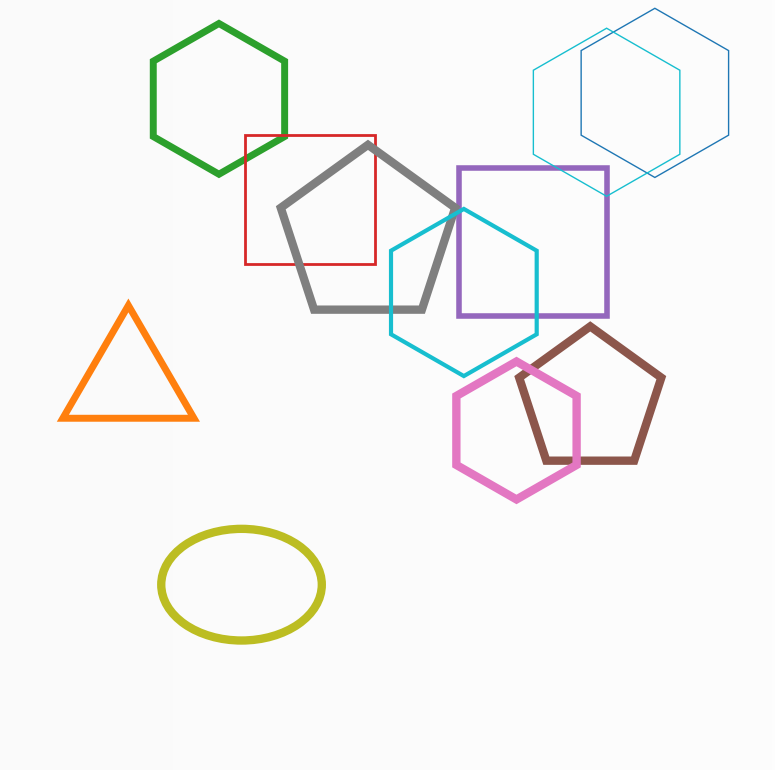[{"shape": "hexagon", "thickness": 0.5, "radius": 0.55, "center": [0.845, 0.879]}, {"shape": "triangle", "thickness": 2.5, "radius": 0.49, "center": [0.166, 0.506]}, {"shape": "hexagon", "thickness": 2.5, "radius": 0.49, "center": [0.283, 0.872]}, {"shape": "square", "thickness": 1, "radius": 0.42, "center": [0.4, 0.741]}, {"shape": "square", "thickness": 2, "radius": 0.48, "center": [0.688, 0.685]}, {"shape": "pentagon", "thickness": 3, "radius": 0.48, "center": [0.762, 0.48]}, {"shape": "hexagon", "thickness": 3, "radius": 0.45, "center": [0.666, 0.441]}, {"shape": "pentagon", "thickness": 3, "radius": 0.59, "center": [0.475, 0.694]}, {"shape": "oval", "thickness": 3, "radius": 0.52, "center": [0.312, 0.241]}, {"shape": "hexagon", "thickness": 0.5, "radius": 0.55, "center": [0.783, 0.854]}, {"shape": "hexagon", "thickness": 1.5, "radius": 0.54, "center": [0.599, 0.62]}]